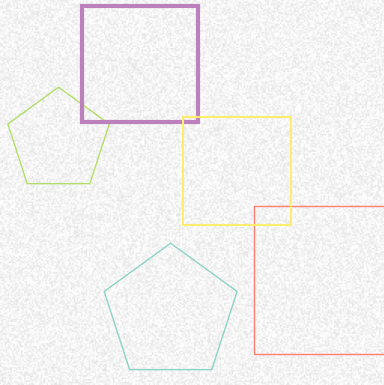[{"shape": "pentagon", "thickness": 1, "radius": 0.91, "center": [0.443, 0.187]}, {"shape": "square", "thickness": 1, "radius": 0.96, "center": [0.851, 0.273]}, {"shape": "pentagon", "thickness": 1, "radius": 0.69, "center": [0.152, 0.635]}, {"shape": "square", "thickness": 3, "radius": 0.75, "center": [0.364, 0.834]}, {"shape": "square", "thickness": 1.5, "radius": 0.7, "center": [0.615, 0.555]}]